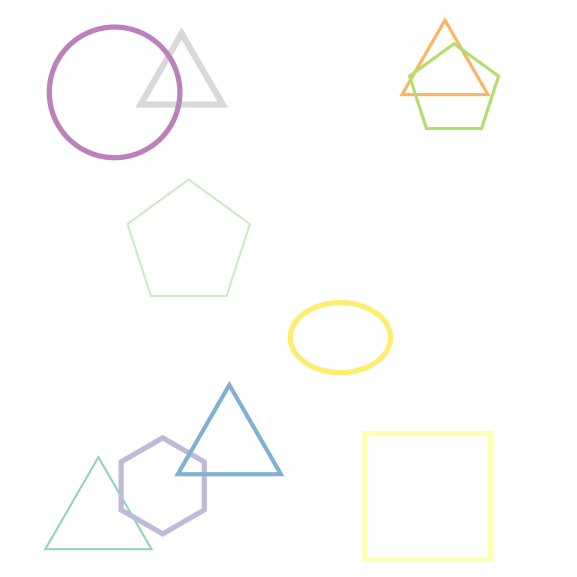[{"shape": "triangle", "thickness": 1, "radius": 0.53, "center": [0.17, 0.101]}, {"shape": "square", "thickness": 2.5, "radius": 0.55, "center": [0.739, 0.14]}, {"shape": "hexagon", "thickness": 2.5, "radius": 0.42, "center": [0.282, 0.158]}, {"shape": "triangle", "thickness": 2, "radius": 0.52, "center": [0.397, 0.229]}, {"shape": "triangle", "thickness": 1.5, "radius": 0.43, "center": [0.771, 0.878]}, {"shape": "pentagon", "thickness": 1.5, "radius": 0.41, "center": [0.786, 0.842]}, {"shape": "triangle", "thickness": 3, "radius": 0.41, "center": [0.315, 0.859]}, {"shape": "circle", "thickness": 2.5, "radius": 0.57, "center": [0.198, 0.839]}, {"shape": "pentagon", "thickness": 1, "radius": 0.56, "center": [0.327, 0.577]}, {"shape": "oval", "thickness": 2.5, "radius": 0.43, "center": [0.589, 0.415]}]